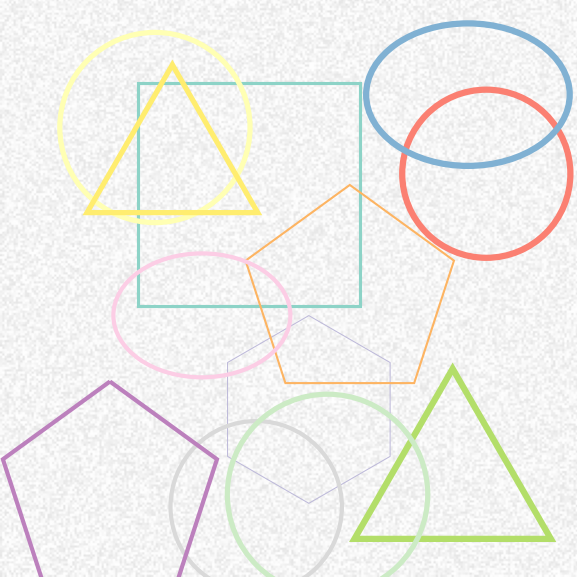[{"shape": "square", "thickness": 1.5, "radius": 0.96, "center": [0.431, 0.662]}, {"shape": "circle", "thickness": 2.5, "radius": 0.82, "center": [0.268, 0.778]}, {"shape": "hexagon", "thickness": 0.5, "radius": 0.81, "center": [0.535, 0.29]}, {"shape": "circle", "thickness": 3, "radius": 0.73, "center": [0.842, 0.698]}, {"shape": "oval", "thickness": 3, "radius": 0.88, "center": [0.81, 0.835]}, {"shape": "pentagon", "thickness": 1, "radius": 0.95, "center": [0.606, 0.489]}, {"shape": "triangle", "thickness": 3, "radius": 0.98, "center": [0.784, 0.164]}, {"shape": "oval", "thickness": 2, "radius": 0.77, "center": [0.35, 0.453]}, {"shape": "circle", "thickness": 2, "radius": 0.74, "center": [0.444, 0.122]}, {"shape": "pentagon", "thickness": 2, "radius": 0.97, "center": [0.19, 0.144]}, {"shape": "circle", "thickness": 2.5, "radius": 0.87, "center": [0.567, 0.143]}, {"shape": "triangle", "thickness": 2.5, "radius": 0.85, "center": [0.298, 0.716]}]